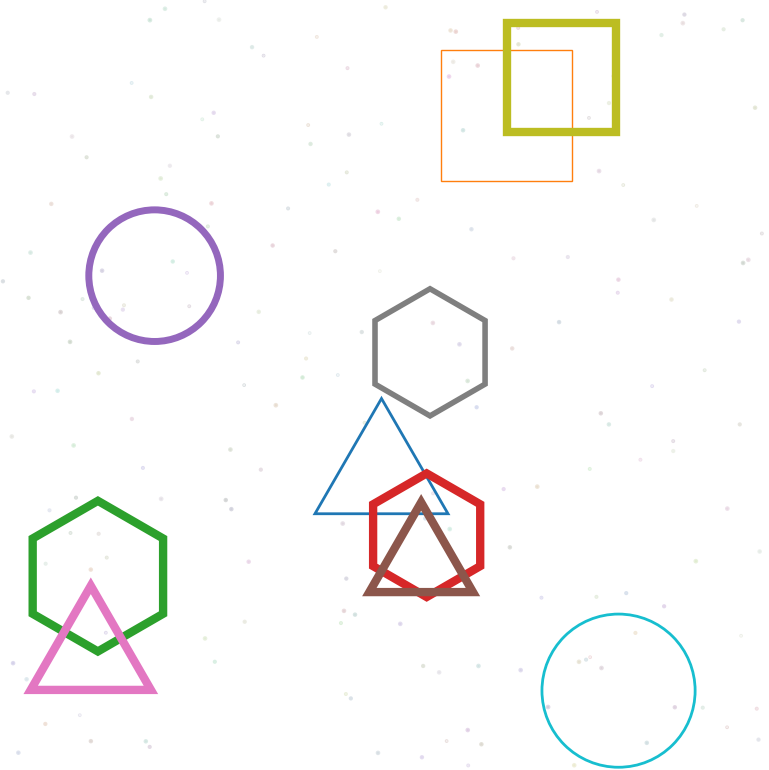[{"shape": "triangle", "thickness": 1, "radius": 0.5, "center": [0.495, 0.383]}, {"shape": "square", "thickness": 0.5, "radius": 0.42, "center": [0.658, 0.849]}, {"shape": "hexagon", "thickness": 3, "radius": 0.49, "center": [0.127, 0.252]}, {"shape": "hexagon", "thickness": 3, "radius": 0.4, "center": [0.554, 0.305]}, {"shape": "circle", "thickness": 2.5, "radius": 0.43, "center": [0.201, 0.642]}, {"shape": "triangle", "thickness": 3, "radius": 0.39, "center": [0.547, 0.27]}, {"shape": "triangle", "thickness": 3, "radius": 0.45, "center": [0.118, 0.149]}, {"shape": "hexagon", "thickness": 2, "radius": 0.41, "center": [0.558, 0.542]}, {"shape": "square", "thickness": 3, "radius": 0.35, "center": [0.729, 0.899]}, {"shape": "circle", "thickness": 1, "radius": 0.5, "center": [0.803, 0.103]}]